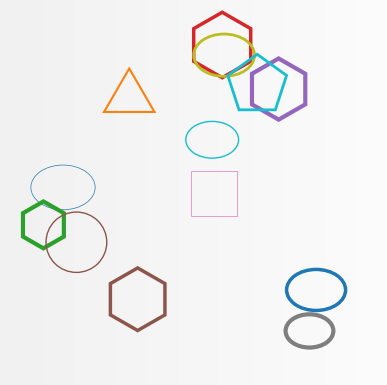[{"shape": "oval", "thickness": 2.5, "radius": 0.38, "center": [0.816, 0.247]}, {"shape": "oval", "thickness": 0.5, "radius": 0.41, "center": [0.163, 0.513]}, {"shape": "triangle", "thickness": 1.5, "radius": 0.38, "center": [0.334, 0.747]}, {"shape": "hexagon", "thickness": 3, "radius": 0.3, "center": [0.112, 0.416]}, {"shape": "hexagon", "thickness": 2.5, "radius": 0.42, "center": [0.573, 0.883]}, {"shape": "hexagon", "thickness": 3, "radius": 0.4, "center": [0.719, 0.769]}, {"shape": "hexagon", "thickness": 2.5, "radius": 0.41, "center": [0.355, 0.223]}, {"shape": "circle", "thickness": 1, "radius": 0.39, "center": [0.197, 0.371]}, {"shape": "square", "thickness": 0.5, "radius": 0.3, "center": [0.551, 0.497]}, {"shape": "oval", "thickness": 3, "radius": 0.31, "center": [0.799, 0.14]}, {"shape": "oval", "thickness": 2, "radius": 0.39, "center": [0.578, 0.857]}, {"shape": "oval", "thickness": 1, "radius": 0.34, "center": [0.548, 0.637]}, {"shape": "pentagon", "thickness": 2, "radius": 0.4, "center": [0.664, 0.779]}]